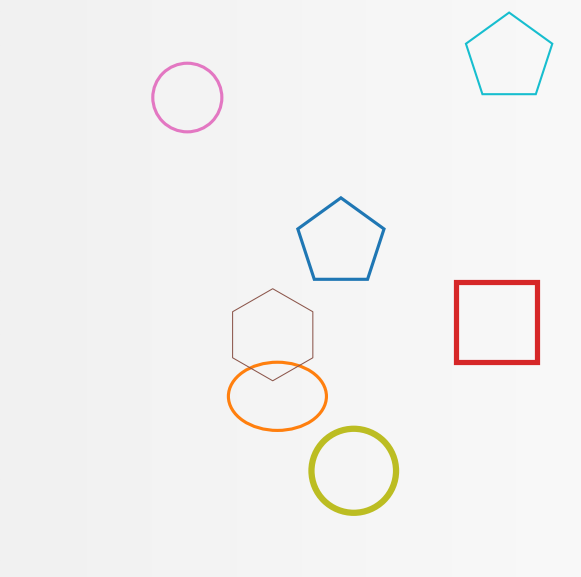[{"shape": "pentagon", "thickness": 1.5, "radius": 0.39, "center": [0.587, 0.579]}, {"shape": "oval", "thickness": 1.5, "radius": 0.42, "center": [0.477, 0.313]}, {"shape": "square", "thickness": 2.5, "radius": 0.35, "center": [0.855, 0.442]}, {"shape": "hexagon", "thickness": 0.5, "radius": 0.4, "center": [0.469, 0.419]}, {"shape": "circle", "thickness": 1.5, "radius": 0.3, "center": [0.322, 0.83]}, {"shape": "circle", "thickness": 3, "radius": 0.36, "center": [0.609, 0.184]}, {"shape": "pentagon", "thickness": 1, "radius": 0.39, "center": [0.876, 0.899]}]